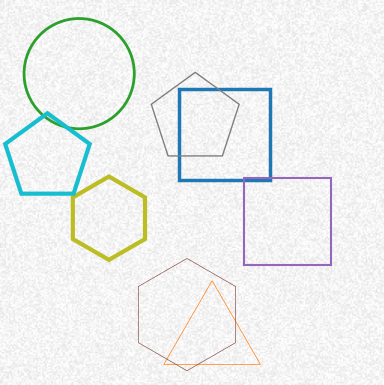[{"shape": "square", "thickness": 2.5, "radius": 0.59, "center": [0.583, 0.65]}, {"shape": "triangle", "thickness": 0.5, "radius": 0.73, "center": [0.551, 0.126]}, {"shape": "circle", "thickness": 2, "radius": 0.72, "center": [0.206, 0.809]}, {"shape": "square", "thickness": 1.5, "radius": 0.56, "center": [0.746, 0.424]}, {"shape": "hexagon", "thickness": 0.5, "radius": 0.73, "center": [0.486, 0.183]}, {"shape": "pentagon", "thickness": 1, "radius": 0.6, "center": [0.507, 0.692]}, {"shape": "hexagon", "thickness": 3, "radius": 0.54, "center": [0.283, 0.433]}, {"shape": "pentagon", "thickness": 3, "radius": 0.58, "center": [0.123, 0.59]}]